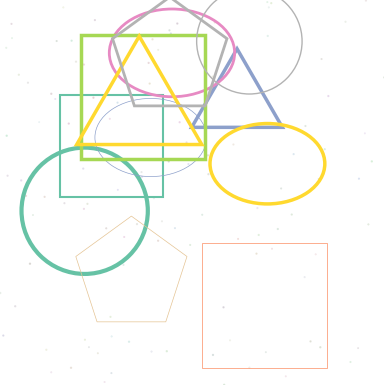[{"shape": "square", "thickness": 1.5, "radius": 0.67, "center": [0.29, 0.621]}, {"shape": "circle", "thickness": 3, "radius": 0.82, "center": [0.22, 0.453]}, {"shape": "square", "thickness": 0.5, "radius": 0.81, "center": [0.687, 0.206]}, {"shape": "triangle", "thickness": 2.5, "radius": 0.68, "center": [0.616, 0.737]}, {"shape": "oval", "thickness": 0.5, "radius": 0.72, "center": [0.392, 0.643]}, {"shape": "oval", "thickness": 2, "radius": 0.81, "center": [0.447, 0.863]}, {"shape": "square", "thickness": 2.5, "radius": 0.81, "center": [0.371, 0.748]}, {"shape": "oval", "thickness": 2.5, "radius": 0.75, "center": [0.695, 0.575]}, {"shape": "triangle", "thickness": 2.5, "radius": 0.94, "center": [0.362, 0.718]}, {"shape": "pentagon", "thickness": 0.5, "radius": 0.76, "center": [0.341, 0.287]}, {"shape": "circle", "thickness": 1, "radius": 0.68, "center": [0.648, 0.893]}, {"shape": "pentagon", "thickness": 2, "radius": 0.78, "center": [0.441, 0.851]}]